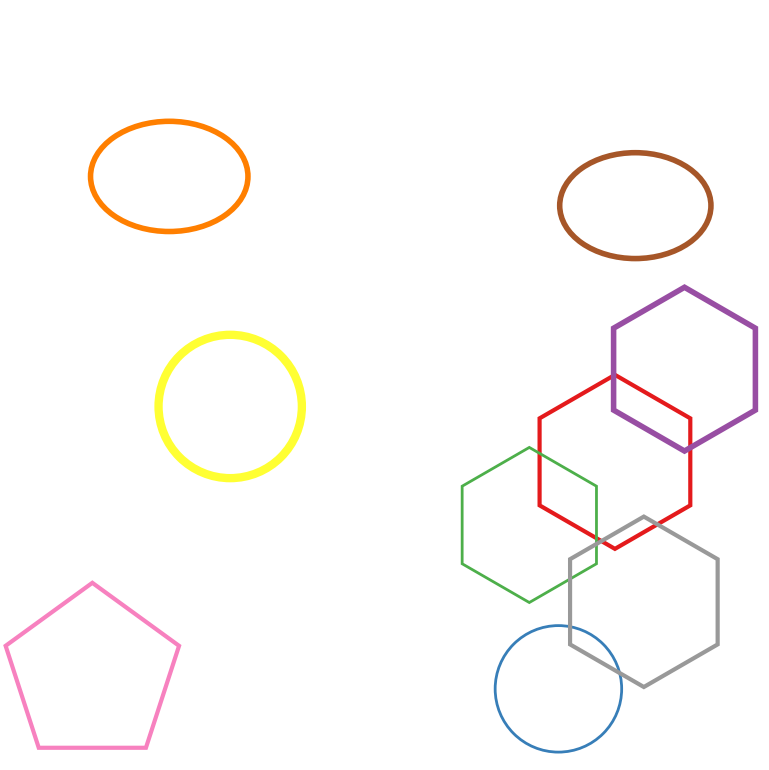[{"shape": "hexagon", "thickness": 1.5, "radius": 0.57, "center": [0.799, 0.4]}, {"shape": "circle", "thickness": 1, "radius": 0.41, "center": [0.725, 0.105]}, {"shape": "hexagon", "thickness": 1, "radius": 0.5, "center": [0.687, 0.318]}, {"shape": "hexagon", "thickness": 2, "radius": 0.53, "center": [0.889, 0.521]}, {"shape": "oval", "thickness": 2, "radius": 0.51, "center": [0.22, 0.771]}, {"shape": "circle", "thickness": 3, "radius": 0.47, "center": [0.299, 0.472]}, {"shape": "oval", "thickness": 2, "radius": 0.49, "center": [0.825, 0.733]}, {"shape": "pentagon", "thickness": 1.5, "radius": 0.59, "center": [0.12, 0.125]}, {"shape": "hexagon", "thickness": 1.5, "radius": 0.55, "center": [0.836, 0.218]}]